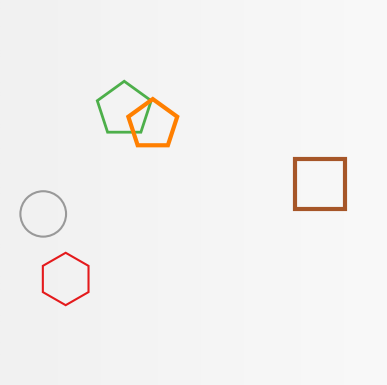[{"shape": "hexagon", "thickness": 1.5, "radius": 0.34, "center": [0.17, 0.275]}, {"shape": "pentagon", "thickness": 2, "radius": 0.37, "center": [0.321, 0.716]}, {"shape": "pentagon", "thickness": 3, "radius": 0.33, "center": [0.394, 0.676]}, {"shape": "square", "thickness": 3, "radius": 0.32, "center": [0.825, 0.522]}, {"shape": "circle", "thickness": 1.5, "radius": 0.29, "center": [0.112, 0.444]}]